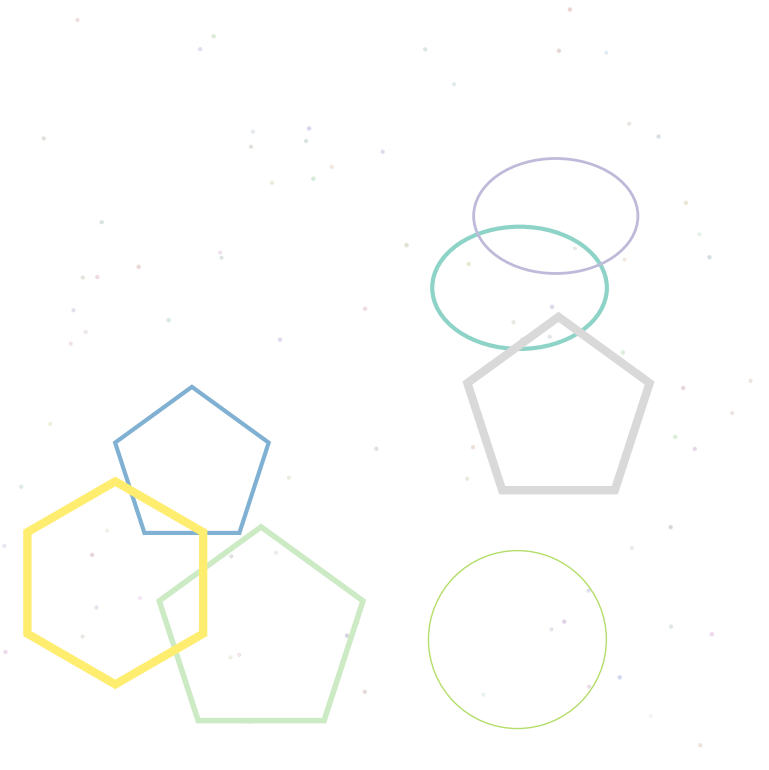[{"shape": "oval", "thickness": 1.5, "radius": 0.57, "center": [0.675, 0.626]}, {"shape": "oval", "thickness": 1, "radius": 0.53, "center": [0.722, 0.719]}, {"shape": "pentagon", "thickness": 1.5, "radius": 0.52, "center": [0.249, 0.393]}, {"shape": "circle", "thickness": 0.5, "radius": 0.58, "center": [0.672, 0.169]}, {"shape": "pentagon", "thickness": 3, "radius": 0.62, "center": [0.725, 0.464]}, {"shape": "pentagon", "thickness": 2, "radius": 0.7, "center": [0.339, 0.177]}, {"shape": "hexagon", "thickness": 3, "radius": 0.66, "center": [0.15, 0.243]}]